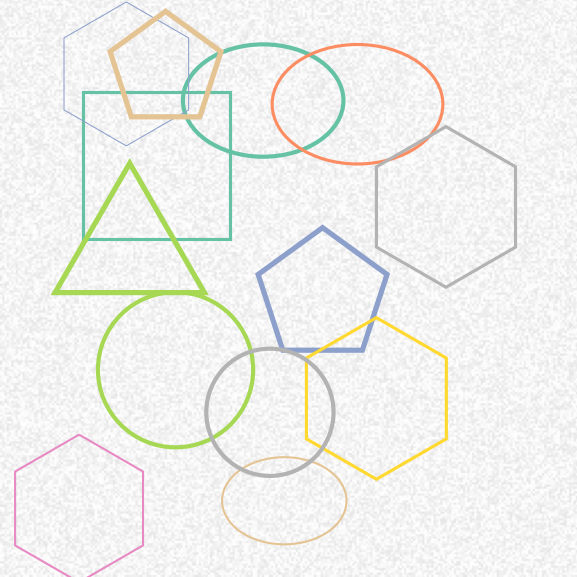[{"shape": "oval", "thickness": 2, "radius": 0.69, "center": [0.456, 0.825]}, {"shape": "square", "thickness": 1.5, "radius": 0.64, "center": [0.271, 0.712]}, {"shape": "oval", "thickness": 1.5, "radius": 0.74, "center": [0.619, 0.819]}, {"shape": "hexagon", "thickness": 0.5, "radius": 0.62, "center": [0.219, 0.871]}, {"shape": "pentagon", "thickness": 2.5, "radius": 0.59, "center": [0.559, 0.488]}, {"shape": "hexagon", "thickness": 1, "radius": 0.64, "center": [0.137, 0.119]}, {"shape": "circle", "thickness": 2, "radius": 0.67, "center": [0.304, 0.359]}, {"shape": "triangle", "thickness": 2.5, "radius": 0.75, "center": [0.225, 0.567]}, {"shape": "hexagon", "thickness": 1.5, "radius": 0.7, "center": [0.652, 0.309]}, {"shape": "oval", "thickness": 1, "radius": 0.54, "center": [0.492, 0.132]}, {"shape": "pentagon", "thickness": 2.5, "radius": 0.5, "center": [0.287, 0.879]}, {"shape": "circle", "thickness": 2, "radius": 0.55, "center": [0.467, 0.285]}, {"shape": "hexagon", "thickness": 1.5, "radius": 0.7, "center": [0.772, 0.641]}]